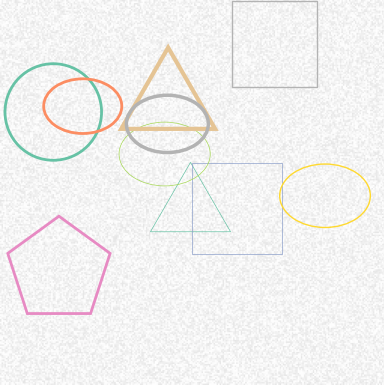[{"shape": "triangle", "thickness": 0.5, "radius": 0.6, "center": [0.495, 0.458]}, {"shape": "circle", "thickness": 2, "radius": 0.63, "center": [0.138, 0.709]}, {"shape": "oval", "thickness": 2, "radius": 0.51, "center": [0.215, 0.724]}, {"shape": "square", "thickness": 0.5, "radius": 0.59, "center": [0.616, 0.458]}, {"shape": "pentagon", "thickness": 2, "radius": 0.7, "center": [0.153, 0.299]}, {"shape": "oval", "thickness": 0.5, "radius": 0.59, "center": [0.428, 0.6]}, {"shape": "oval", "thickness": 1, "radius": 0.59, "center": [0.844, 0.492]}, {"shape": "triangle", "thickness": 3, "radius": 0.7, "center": [0.437, 0.736]}, {"shape": "square", "thickness": 1, "radius": 0.55, "center": [0.713, 0.885]}, {"shape": "oval", "thickness": 2.5, "radius": 0.53, "center": [0.435, 0.678]}]